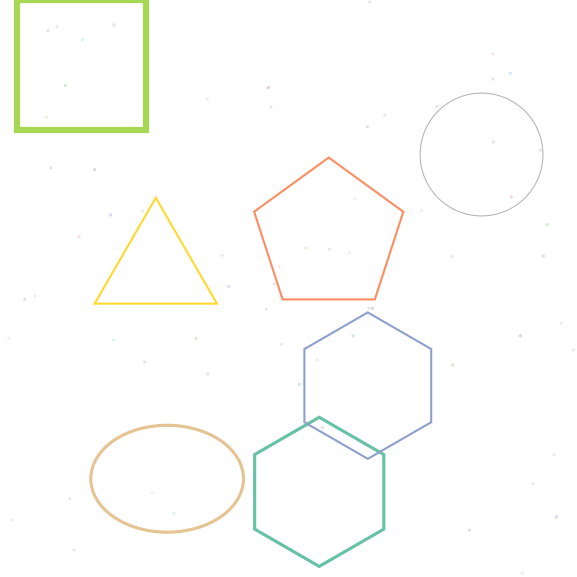[{"shape": "hexagon", "thickness": 1.5, "radius": 0.65, "center": [0.553, 0.147]}, {"shape": "pentagon", "thickness": 1, "radius": 0.68, "center": [0.569, 0.591]}, {"shape": "hexagon", "thickness": 1, "radius": 0.63, "center": [0.637, 0.331]}, {"shape": "square", "thickness": 3, "radius": 0.56, "center": [0.141, 0.886]}, {"shape": "triangle", "thickness": 1, "radius": 0.61, "center": [0.27, 0.534]}, {"shape": "oval", "thickness": 1.5, "radius": 0.66, "center": [0.289, 0.17]}, {"shape": "circle", "thickness": 0.5, "radius": 0.53, "center": [0.834, 0.732]}]